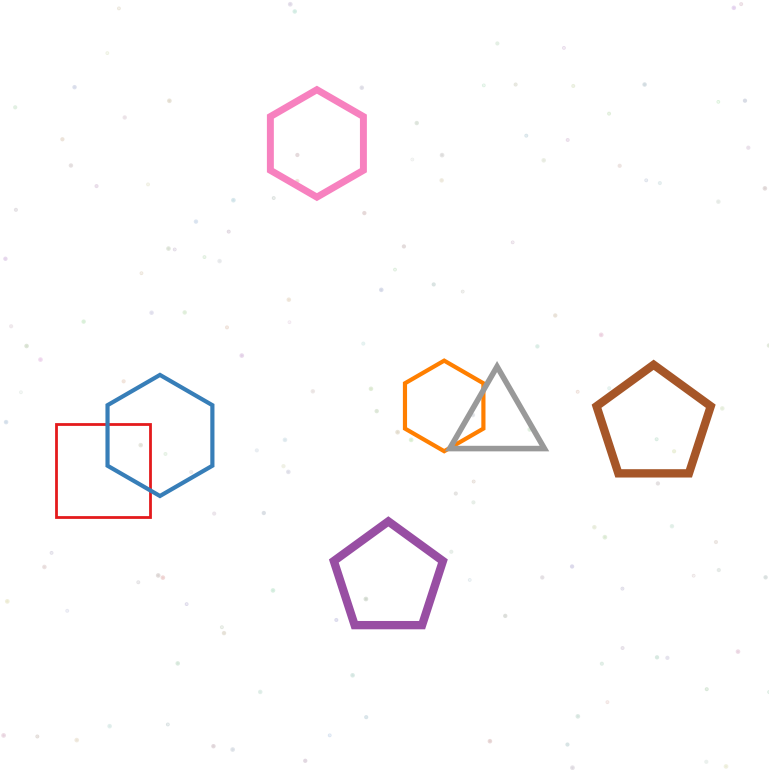[{"shape": "square", "thickness": 1, "radius": 0.3, "center": [0.134, 0.389]}, {"shape": "hexagon", "thickness": 1.5, "radius": 0.39, "center": [0.208, 0.434]}, {"shape": "pentagon", "thickness": 3, "radius": 0.37, "center": [0.504, 0.248]}, {"shape": "hexagon", "thickness": 1.5, "radius": 0.29, "center": [0.577, 0.473]}, {"shape": "pentagon", "thickness": 3, "radius": 0.39, "center": [0.849, 0.448]}, {"shape": "hexagon", "thickness": 2.5, "radius": 0.35, "center": [0.412, 0.814]}, {"shape": "triangle", "thickness": 2, "radius": 0.36, "center": [0.646, 0.453]}]